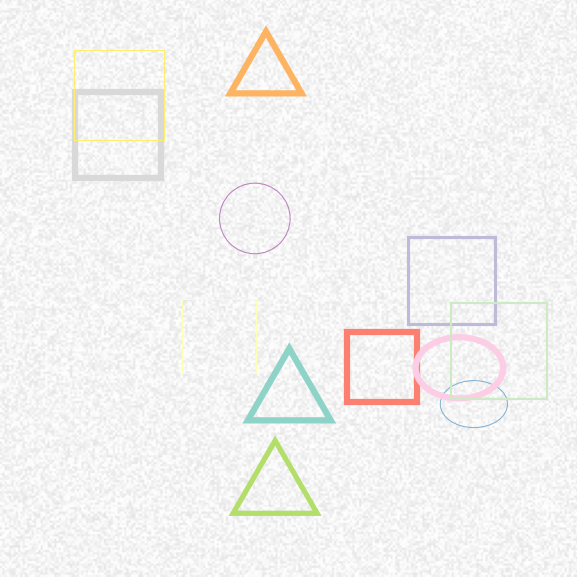[{"shape": "triangle", "thickness": 3, "radius": 0.41, "center": [0.501, 0.313]}, {"shape": "square", "thickness": 0.5, "radius": 0.32, "center": [0.379, 0.418]}, {"shape": "square", "thickness": 1.5, "radius": 0.38, "center": [0.782, 0.514]}, {"shape": "square", "thickness": 3, "radius": 0.3, "center": [0.661, 0.364]}, {"shape": "oval", "thickness": 0.5, "radius": 0.29, "center": [0.821, 0.299]}, {"shape": "triangle", "thickness": 3, "radius": 0.36, "center": [0.461, 0.873]}, {"shape": "triangle", "thickness": 2.5, "radius": 0.42, "center": [0.476, 0.152]}, {"shape": "oval", "thickness": 3, "radius": 0.38, "center": [0.796, 0.362]}, {"shape": "square", "thickness": 3, "radius": 0.37, "center": [0.205, 0.766]}, {"shape": "circle", "thickness": 0.5, "radius": 0.31, "center": [0.441, 0.621]}, {"shape": "square", "thickness": 1, "radius": 0.42, "center": [0.864, 0.392]}, {"shape": "square", "thickness": 0.5, "radius": 0.39, "center": [0.206, 0.835]}]